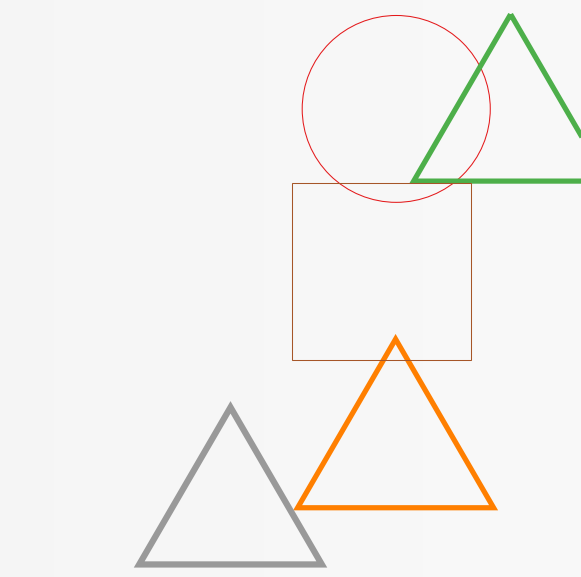[{"shape": "circle", "thickness": 0.5, "radius": 0.81, "center": [0.682, 0.811]}, {"shape": "triangle", "thickness": 2.5, "radius": 0.96, "center": [0.878, 0.782]}, {"shape": "triangle", "thickness": 2.5, "radius": 0.97, "center": [0.681, 0.217]}, {"shape": "square", "thickness": 0.5, "radius": 0.77, "center": [0.656, 0.528]}, {"shape": "triangle", "thickness": 3, "radius": 0.91, "center": [0.397, 0.112]}]